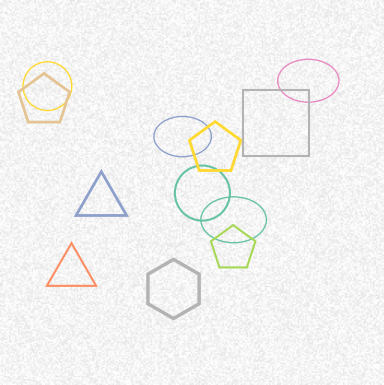[{"shape": "circle", "thickness": 1.5, "radius": 0.36, "center": [0.526, 0.498]}, {"shape": "oval", "thickness": 1, "radius": 0.43, "center": [0.607, 0.429]}, {"shape": "triangle", "thickness": 1.5, "radius": 0.37, "center": [0.186, 0.295]}, {"shape": "oval", "thickness": 1, "radius": 0.37, "center": [0.474, 0.645]}, {"shape": "triangle", "thickness": 2, "radius": 0.38, "center": [0.263, 0.478]}, {"shape": "oval", "thickness": 1, "radius": 0.4, "center": [0.801, 0.79]}, {"shape": "pentagon", "thickness": 1.5, "radius": 0.3, "center": [0.606, 0.355]}, {"shape": "pentagon", "thickness": 2, "radius": 0.35, "center": [0.559, 0.614]}, {"shape": "circle", "thickness": 1, "radius": 0.32, "center": [0.123, 0.776]}, {"shape": "pentagon", "thickness": 2, "radius": 0.35, "center": [0.114, 0.739]}, {"shape": "hexagon", "thickness": 2.5, "radius": 0.38, "center": [0.451, 0.249]}, {"shape": "square", "thickness": 1.5, "radius": 0.42, "center": [0.717, 0.68]}]